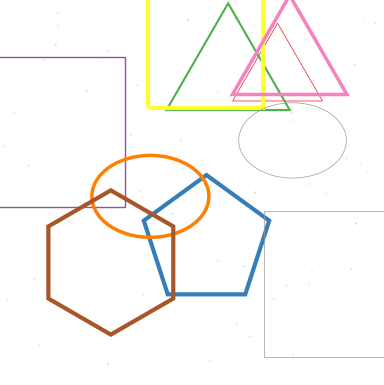[{"shape": "triangle", "thickness": 0.5, "radius": 0.67, "center": [0.721, 0.805]}, {"shape": "pentagon", "thickness": 3, "radius": 0.86, "center": [0.536, 0.374]}, {"shape": "triangle", "thickness": 1.5, "radius": 0.92, "center": [0.593, 0.807]}, {"shape": "square", "thickness": 1, "radius": 0.97, "center": [0.131, 0.657]}, {"shape": "oval", "thickness": 2.5, "radius": 0.76, "center": [0.391, 0.49]}, {"shape": "square", "thickness": 3, "radius": 0.75, "center": [0.534, 0.868]}, {"shape": "hexagon", "thickness": 3, "radius": 0.94, "center": [0.288, 0.318]}, {"shape": "triangle", "thickness": 2.5, "radius": 0.86, "center": [0.752, 0.84]}, {"shape": "square", "thickness": 0.5, "radius": 0.95, "center": [0.877, 0.262]}, {"shape": "oval", "thickness": 0.5, "radius": 0.7, "center": [0.76, 0.635]}]